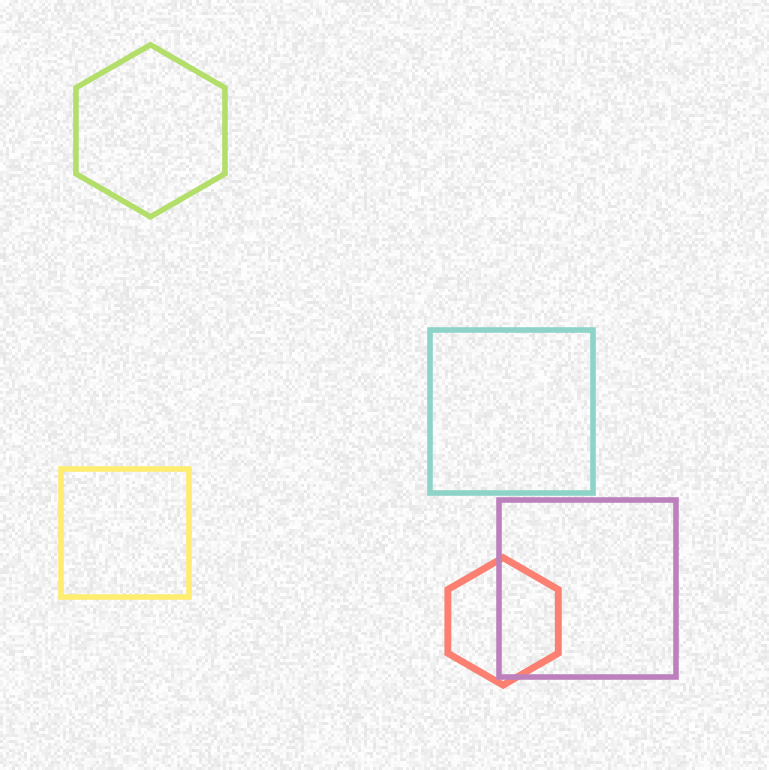[{"shape": "square", "thickness": 2, "radius": 0.53, "center": [0.665, 0.466]}, {"shape": "hexagon", "thickness": 2.5, "radius": 0.41, "center": [0.653, 0.193]}, {"shape": "hexagon", "thickness": 2, "radius": 0.56, "center": [0.195, 0.83]}, {"shape": "square", "thickness": 2, "radius": 0.58, "center": [0.763, 0.236]}, {"shape": "square", "thickness": 2, "radius": 0.42, "center": [0.163, 0.308]}]